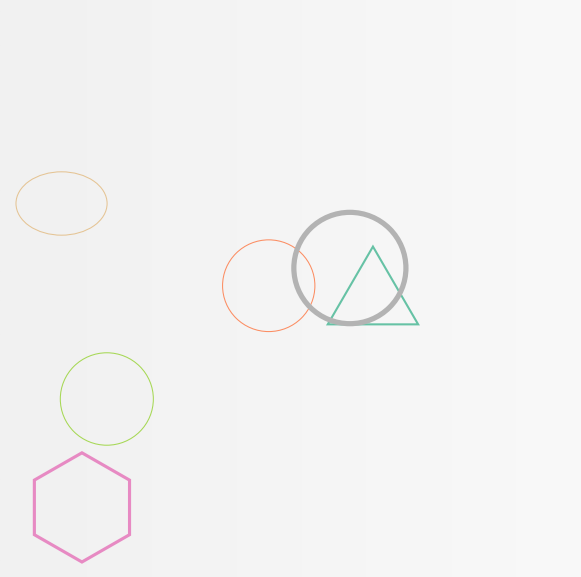[{"shape": "triangle", "thickness": 1, "radius": 0.45, "center": [0.642, 0.482]}, {"shape": "circle", "thickness": 0.5, "radius": 0.4, "center": [0.462, 0.504]}, {"shape": "hexagon", "thickness": 1.5, "radius": 0.47, "center": [0.141, 0.121]}, {"shape": "circle", "thickness": 0.5, "radius": 0.4, "center": [0.184, 0.308]}, {"shape": "oval", "thickness": 0.5, "radius": 0.39, "center": [0.106, 0.647]}, {"shape": "circle", "thickness": 2.5, "radius": 0.48, "center": [0.602, 0.535]}]